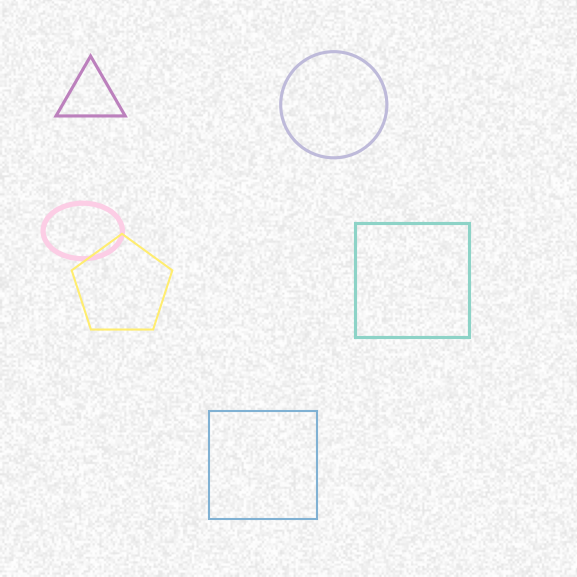[{"shape": "square", "thickness": 1.5, "radius": 0.49, "center": [0.714, 0.515]}, {"shape": "circle", "thickness": 1.5, "radius": 0.46, "center": [0.578, 0.818]}, {"shape": "square", "thickness": 1, "radius": 0.47, "center": [0.455, 0.194]}, {"shape": "oval", "thickness": 2.5, "radius": 0.34, "center": [0.143, 0.599]}, {"shape": "triangle", "thickness": 1.5, "radius": 0.35, "center": [0.157, 0.833]}, {"shape": "pentagon", "thickness": 1, "radius": 0.46, "center": [0.211, 0.503]}]